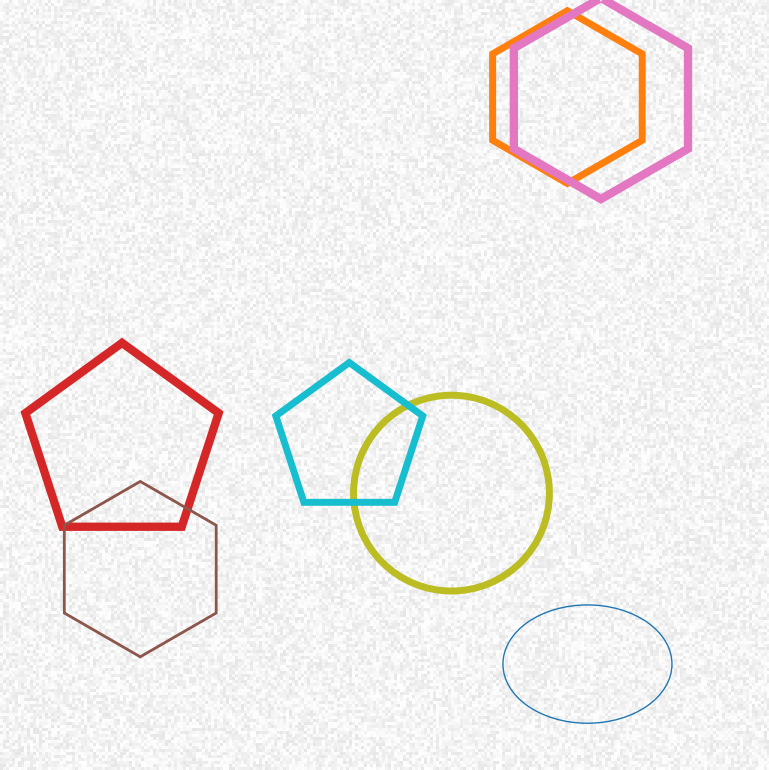[{"shape": "oval", "thickness": 0.5, "radius": 0.55, "center": [0.763, 0.138]}, {"shape": "hexagon", "thickness": 2.5, "radius": 0.56, "center": [0.737, 0.874]}, {"shape": "pentagon", "thickness": 3, "radius": 0.66, "center": [0.158, 0.423]}, {"shape": "hexagon", "thickness": 1, "radius": 0.57, "center": [0.182, 0.261]}, {"shape": "hexagon", "thickness": 3, "radius": 0.65, "center": [0.78, 0.872]}, {"shape": "circle", "thickness": 2.5, "radius": 0.64, "center": [0.586, 0.36]}, {"shape": "pentagon", "thickness": 2.5, "radius": 0.5, "center": [0.454, 0.429]}]